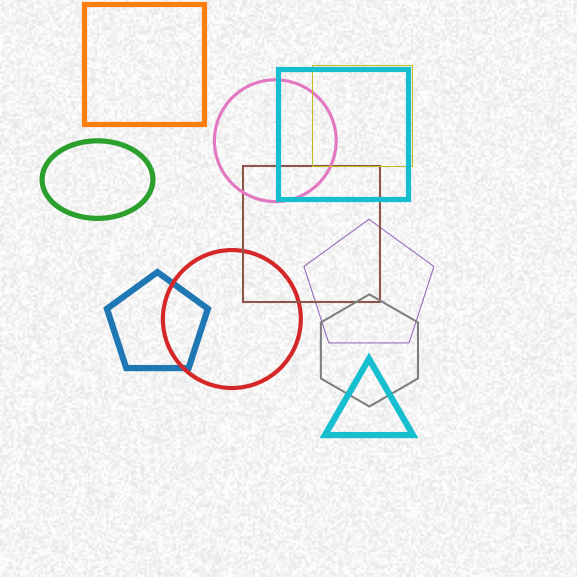[{"shape": "pentagon", "thickness": 3, "radius": 0.46, "center": [0.273, 0.436]}, {"shape": "square", "thickness": 2.5, "radius": 0.52, "center": [0.249, 0.888]}, {"shape": "oval", "thickness": 2.5, "radius": 0.48, "center": [0.169, 0.688]}, {"shape": "circle", "thickness": 2, "radius": 0.6, "center": [0.402, 0.447]}, {"shape": "pentagon", "thickness": 0.5, "radius": 0.59, "center": [0.639, 0.501]}, {"shape": "square", "thickness": 1, "radius": 0.59, "center": [0.54, 0.594]}, {"shape": "circle", "thickness": 1.5, "radius": 0.53, "center": [0.477, 0.756]}, {"shape": "hexagon", "thickness": 1, "radius": 0.49, "center": [0.64, 0.392]}, {"shape": "square", "thickness": 0.5, "radius": 0.43, "center": [0.627, 0.799]}, {"shape": "triangle", "thickness": 3, "radius": 0.44, "center": [0.639, 0.29]}, {"shape": "square", "thickness": 2.5, "radius": 0.56, "center": [0.594, 0.767]}]